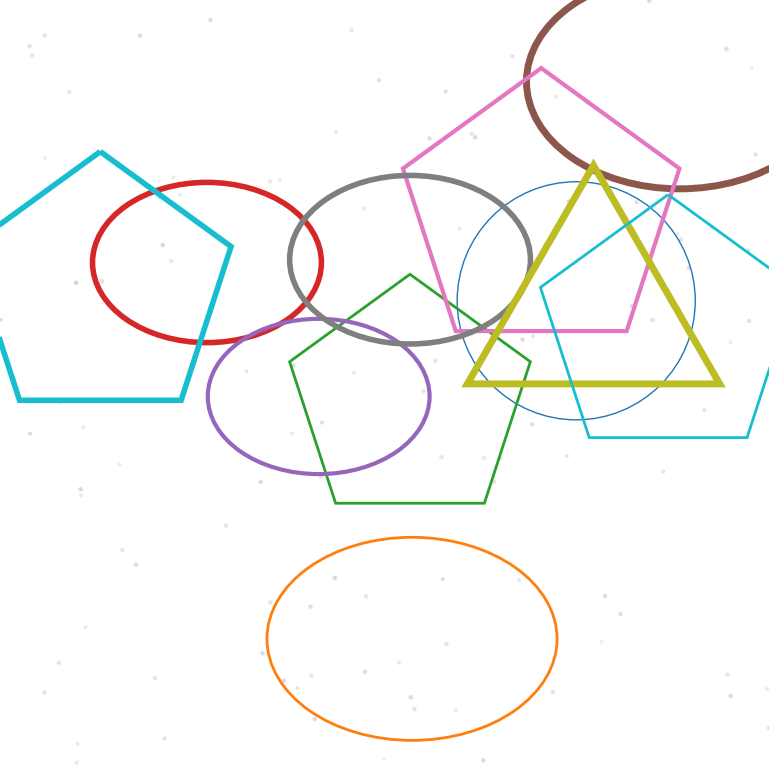[{"shape": "circle", "thickness": 0.5, "radius": 0.77, "center": [0.748, 0.609]}, {"shape": "oval", "thickness": 1, "radius": 0.94, "center": [0.535, 0.17]}, {"shape": "pentagon", "thickness": 1, "radius": 0.82, "center": [0.532, 0.479]}, {"shape": "oval", "thickness": 2, "radius": 0.74, "center": [0.269, 0.659]}, {"shape": "oval", "thickness": 1.5, "radius": 0.72, "center": [0.414, 0.485]}, {"shape": "oval", "thickness": 2.5, "radius": 1.0, "center": [0.883, 0.894]}, {"shape": "pentagon", "thickness": 1.5, "radius": 0.94, "center": [0.703, 0.723]}, {"shape": "oval", "thickness": 2, "radius": 0.78, "center": [0.533, 0.663]}, {"shape": "triangle", "thickness": 2.5, "radius": 0.95, "center": [0.771, 0.596]}, {"shape": "pentagon", "thickness": 2, "radius": 0.89, "center": [0.13, 0.625]}, {"shape": "pentagon", "thickness": 1, "radius": 0.87, "center": [0.868, 0.573]}]